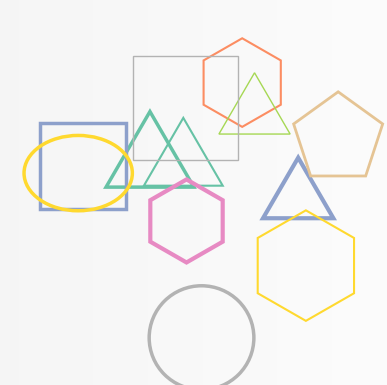[{"shape": "triangle", "thickness": 2.5, "radius": 0.65, "center": [0.387, 0.579]}, {"shape": "triangle", "thickness": 1.5, "radius": 0.59, "center": [0.473, 0.576]}, {"shape": "hexagon", "thickness": 1.5, "radius": 0.58, "center": [0.625, 0.786]}, {"shape": "triangle", "thickness": 3, "radius": 0.52, "center": [0.77, 0.486]}, {"shape": "square", "thickness": 2.5, "radius": 0.56, "center": [0.214, 0.568]}, {"shape": "hexagon", "thickness": 3, "radius": 0.54, "center": [0.481, 0.426]}, {"shape": "triangle", "thickness": 1, "radius": 0.53, "center": [0.657, 0.705]}, {"shape": "oval", "thickness": 2.5, "radius": 0.7, "center": [0.202, 0.55]}, {"shape": "hexagon", "thickness": 1.5, "radius": 0.72, "center": [0.789, 0.31]}, {"shape": "pentagon", "thickness": 2, "radius": 0.6, "center": [0.873, 0.641]}, {"shape": "square", "thickness": 1, "radius": 0.67, "center": [0.479, 0.72]}, {"shape": "circle", "thickness": 2.5, "radius": 0.68, "center": [0.52, 0.123]}]